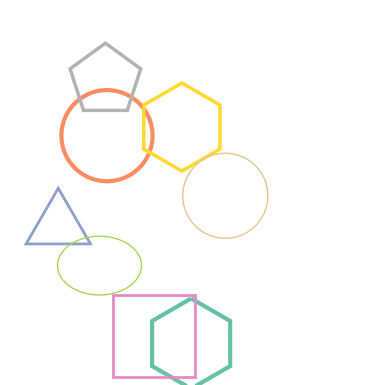[{"shape": "hexagon", "thickness": 3, "radius": 0.59, "center": [0.496, 0.108]}, {"shape": "circle", "thickness": 3, "radius": 0.59, "center": [0.278, 0.648]}, {"shape": "triangle", "thickness": 2, "radius": 0.48, "center": [0.151, 0.415]}, {"shape": "square", "thickness": 2, "radius": 0.53, "center": [0.4, 0.127]}, {"shape": "oval", "thickness": 1, "radius": 0.55, "center": [0.258, 0.31]}, {"shape": "hexagon", "thickness": 2.5, "radius": 0.57, "center": [0.472, 0.67]}, {"shape": "circle", "thickness": 1, "radius": 0.55, "center": [0.585, 0.492]}, {"shape": "pentagon", "thickness": 2.5, "radius": 0.48, "center": [0.274, 0.791]}]